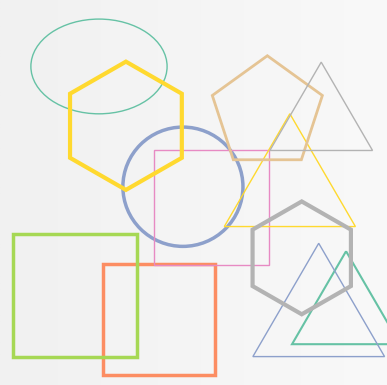[{"shape": "oval", "thickness": 1, "radius": 0.88, "center": [0.255, 0.827]}, {"shape": "triangle", "thickness": 1.5, "radius": 0.8, "center": [0.893, 0.186]}, {"shape": "square", "thickness": 2.5, "radius": 0.72, "center": [0.41, 0.17]}, {"shape": "triangle", "thickness": 1, "radius": 0.98, "center": [0.822, 0.172]}, {"shape": "circle", "thickness": 2.5, "radius": 0.77, "center": [0.472, 0.515]}, {"shape": "square", "thickness": 1, "radius": 0.74, "center": [0.546, 0.461]}, {"shape": "square", "thickness": 2.5, "radius": 0.8, "center": [0.194, 0.232]}, {"shape": "hexagon", "thickness": 3, "radius": 0.83, "center": [0.325, 0.673]}, {"shape": "triangle", "thickness": 1, "radius": 0.98, "center": [0.748, 0.509]}, {"shape": "pentagon", "thickness": 2, "radius": 0.75, "center": [0.69, 0.706]}, {"shape": "triangle", "thickness": 1, "radius": 0.76, "center": [0.829, 0.686]}, {"shape": "hexagon", "thickness": 3, "radius": 0.73, "center": [0.779, 0.33]}]